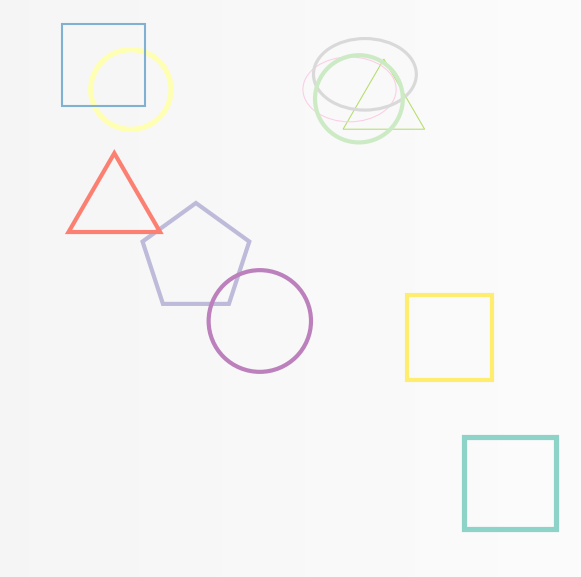[{"shape": "square", "thickness": 2.5, "radius": 0.4, "center": [0.877, 0.163]}, {"shape": "circle", "thickness": 2.5, "radius": 0.35, "center": [0.225, 0.844]}, {"shape": "pentagon", "thickness": 2, "radius": 0.48, "center": [0.337, 0.551]}, {"shape": "triangle", "thickness": 2, "radius": 0.45, "center": [0.197, 0.643]}, {"shape": "square", "thickness": 1, "radius": 0.36, "center": [0.178, 0.886]}, {"shape": "triangle", "thickness": 0.5, "radius": 0.41, "center": [0.66, 0.816]}, {"shape": "oval", "thickness": 0.5, "radius": 0.4, "center": [0.601, 0.844]}, {"shape": "oval", "thickness": 1.5, "radius": 0.44, "center": [0.628, 0.87]}, {"shape": "circle", "thickness": 2, "radius": 0.44, "center": [0.447, 0.443]}, {"shape": "circle", "thickness": 2, "radius": 0.38, "center": [0.617, 0.828]}, {"shape": "square", "thickness": 2, "radius": 0.37, "center": [0.773, 0.415]}]